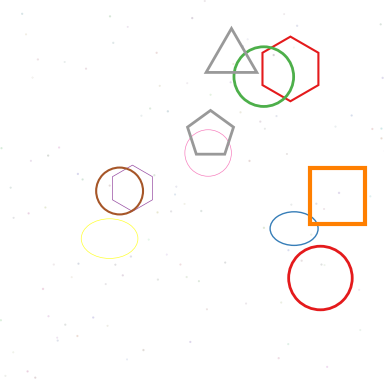[{"shape": "circle", "thickness": 2, "radius": 0.41, "center": [0.832, 0.278]}, {"shape": "hexagon", "thickness": 1.5, "radius": 0.42, "center": [0.754, 0.821]}, {"shape": "oval", "thickness": 1, "radius": 0.31, "center": [0.764, 0.406]}, {"shape": "circle", "thickness": 2, "radius": 0.39, "center": [0.685, 0.801]}, {"shape": "hexagon", "thickness": 0.5, "radius": 0.3, "center": [0.344, 0.511]}, {"shape": "square", "thickness": 3, "radius": 0.36, "center": [0.877, 0.491]}, {"shape": "oval", "thickness": 0.5, "radius": 0.37, "center": [0.285, 0.38]}, {"shape": "circle", "thickness": 1.5, "radius": 0.3, "center": [0.311, 0.504]}, {"shape": "circle", "thickness": 0.5, "radius": 0.3, "center": [0.541, 0.603]}, {"shape": "pentagon", "thickness": 2, "radius": 0.31, "center": [0.547, 0.65]}, {"shape": "triangle", "thickness": 2, "radius": 0.38, "center": [0.601, 0.85]}]